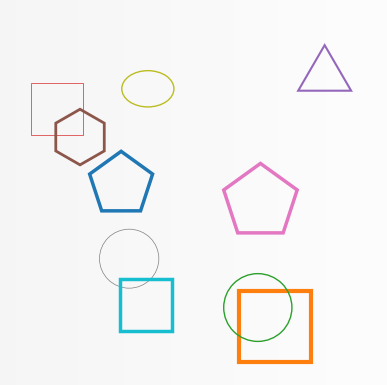[{"shape": "pentagon", "thickness": 2.5, "radius": 0.43, "center": [0.313, 0.521]}, {"shape": "square", "thickness": 3, "radius": 0.46, "center": [0.711, 0.152]}, {"shape": "circle", "thickness": 1, "radius": 0.44, "center": [0.665, 0.201]}, {"shape": "square", "thickness": 0.5, "radius": 0.34, "center": [0.148, 0.716]}, {"shape": "triangle", "thickness": 1.5, "radius": 0.39, "center": [0.838, 0.804]}, {"shape": "hexagon", "thickness": 2, "radius": 0.36, "center": [0.207, 0.644]}, {"shape": "pentagon", "thickness": 2.5, "radius": 0.5, "center": [0.672, 0.476]}, {"shape": "circle", "thickness": 0.5, "radius": 0.38, "center": [0.333, 0.328]}, {"shape": "oval", "thickness": 1, "radius": 0.34, "center": [0.382, 0.769]}, {"shape": "square", "thickness": 2.5, "radius": 0.34, "center": [0.376, 0.208]}]